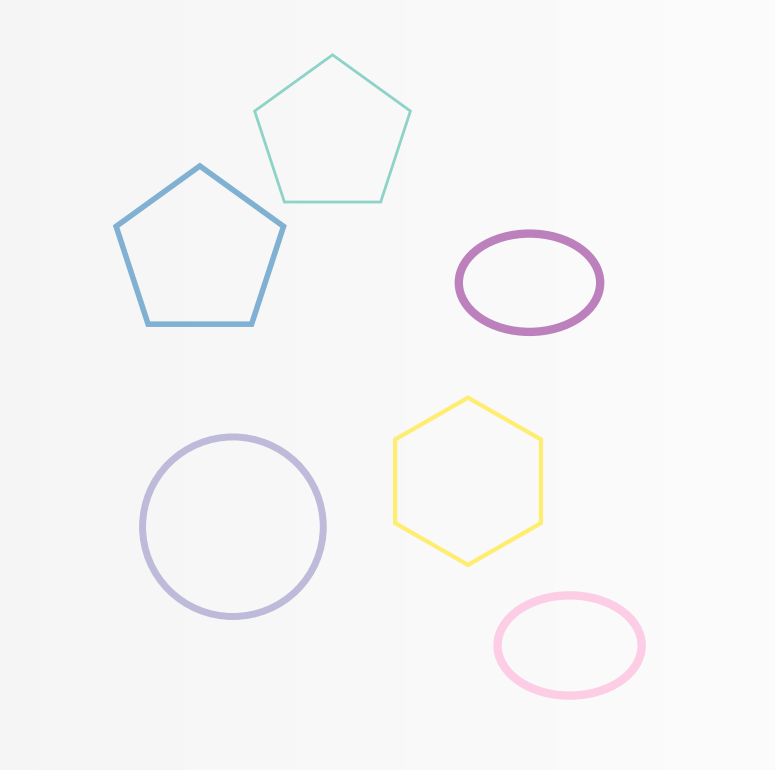[{"shape": "pentagon", "thickness": 1, "radius": 0.53, "center": [0.429, 0.823]}, {"shape": "circle", "thickness": 2.5, "radius": 0.58, "center": [0.301, 0.316]}, {"shape": "pentagon", "thickness": 2, "radius": 0.57, "center": [0.258, 0.671]}, {"shape": "oval", "thickness": 3, "radius": 0.46, "center": [0.735, 0.162]}, {"shape": "oval", "thickness": 3, "radius": 0.46, "center": [0.683, 0.633]}, {"shape": "hexagon", "thickness": 1.5, "radius": 0.54, "center": [0.604, 0.375]}]